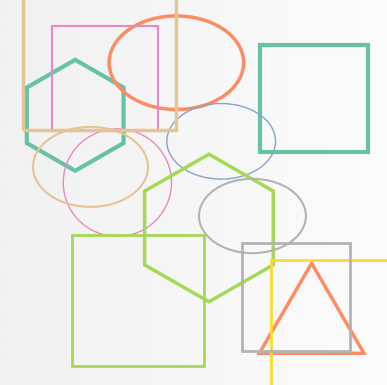[{"shape": "hexagon", "thickness": 3, "radius": 0.72, "center": [0.194, 0.701]}, {"shape": "square", "thickness": 3, "radius": 0.7, "center": [0.811, 0.744]}, {"shape": "oval", "thickness": 2.5, "radius": 0.87, "center": [0.455, 0.837]}, {"shape": "triangle", "thickness": 2.5, "radius": 0.78, "center": [0.804, 0.16]}, {"shape": "oval", "thickness": 1, "radius": 0.7, "center": [0.571, 0.633]}, {"shape": "circle", "thickness": 1, "radius": 0.7, "center": [0.303, 0.526]}, {"shape": "square", "thickness": 1.5, "radius": 0.68, "center": [0.271, 0.796]}, {"shape": "hexagon", "thickness": 2.5, "radius": 0.96, "center": [0.539, 0.408]}, {"shape": "square", "thickness": 2, "radius": 0.85, "center": [0.357, 0.218]}, {"shape": "square", "thickness": 2, "radius": 0.98, "center": [0.895, 0.13]}, {"shape": "square", "thickness": 2.5, "radius": 0.99, "center": [0.257, 0.86]}, {"shape": "oval", "thickness": 1.5, "radius": 0.74, "center": [0.234, 0.567]}, {"shape": "oval", "thickness": 1.5, "radius": 0.69, "center": [0.651, 0.439]}, {"shape": "square", "thickness": 2, "radius": 0.7, "center": [0.764, 0.228]}]